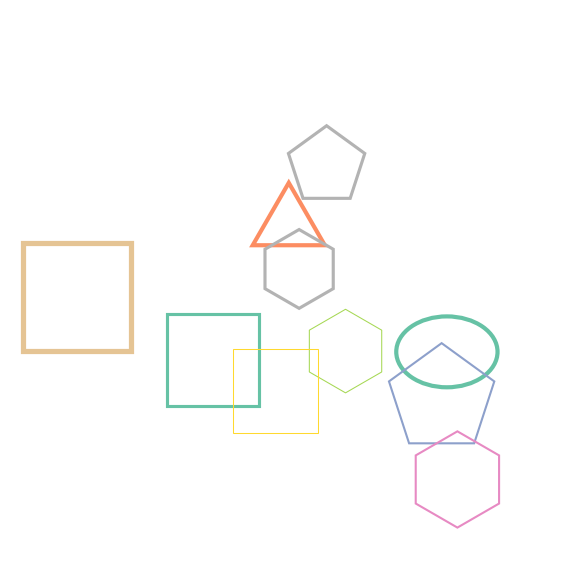[{"shape": "oval", "thickness": 2, "radius": 0.44, "center": [0.774, 0.39]}, {"shape": "square", "thickness": 1.5, "radius": 0.4, "center": [0.368, 0.376]}, {"shape": "triangle", "thickness": 2, "radius": 0.36, "center": [0.5, 0.611]}, {"shape": "pentagon", "thickness": 1, "radius": 0.48, "center": [0.765, 0.309]}, {"shape": "hexagon", "thickness": 1, "radius": 0.42, "center": [0.792, 0.169]}, {"shape": "hexagon", "thickness": 0.5, "radius": 0.36, "center": [0.598, 0.391]}, {"shape": "square", "thickness": 0.5, "radius": 0.37, "center": [0.477, 0.322]}, {"shape": "square", "thickness": 2.5, "radius": 0.46, "center": [0.134, 0.485]}, {"shape": "hexagon", "thickness": 1.5, "radius": 0.34, "center": [0.518, 0.533]}, {"shape": "pentagon", "thickness": 1.5, "radius": 0.35, "center": [0.566, 0.712]}]